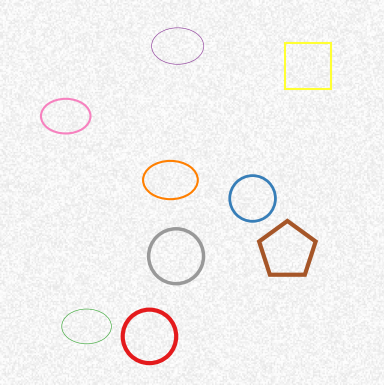[{"shape": "circle", "thickness": 3, "radius": 0.35, "center": [0.388, 0.126]}, {"shape": "circle", "thickness": 2, "radius": 0.3, "center": [0.656, 0.484]}, {"shape": "oval", "thickness": 0.5, "radius": 0.32, "center": [0.225, 0.152]}, {"shape": "oval", "thickness": 0.5, "radius": 0.34, "center": [0.461, 0.88]}, {"shape": "oval", "thickness": 1.5, "radius": 0.36, "center": [0.443, 0.532]}, {"shape": "square", "thickness": 1.5, "radius": 0.3, "center": [0.8, 0.828]}, {"shape": "pentagon", "thickness": 3, "radius": 0.39, "center": [0.746, 0.349]}, {"shape": "oval", "thickness": 1.5, "radius": 0.32, "center": [0.171, 0.698]}, {"shape": "circle", "thickness": 2.5, "radius": 0.36, "center": [0.457, 0.334]}]